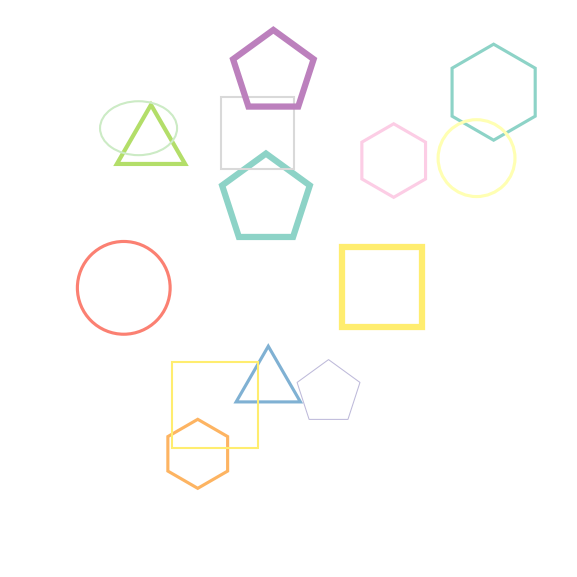[{"shape": "hexagon", "thickness": 1.5, "radius": 0.42, "center": [0.855, 0.84]}, {"shape": "pentagon", "thickness": 3, "radius": 0.4, "center": [0.461, 0.653]}, {"shape": "circle", "thickness": 1.5, "radius": 0.33, "center": [0.825, 0.725]}, {"shape": "pentagon", "thickness": 0.5, "radius": 0.29, "center": [0.569, 0.319]}, {"shape": "circle", "thickness": 1.5, "radius": 0.4, "center": [0.214, 0.501]}, {"shape": "triangle", "thickness": 1.5, "radius": 0.32, "center": [0.465, 0.335]}, {"shape": "hexagon", "thickness": 1.5, "radius": 0.3, "center": [0.342, 0.213]}, {"shape": "triangle", "thickness": 2, "radius": 0.34, "center": [0.261, 0.749]}, {"shape": "hexagon", "thickness": 1.5, "radius": 0.32, "center": [0.682, 0.721]}, {"shape": "square", "thickness": 1, "radius": 0.31, "center": [0.446, 0.769]}, {"shape": "pentagon", "thickness": 3, "radius": 0.37, "center": [0.473, 0.874]}, {"shape": "oval", "thickness": 1, "radius": 0.33, "center": [0.24, 0.777]}, {"shape": "square", "thickness": 3, "radius": 0.35, "center": [0.662, 0.503]}, {"shape": "square", "thickness": 1, "radius": 0.37, "center": [0.372, 0.298]}]